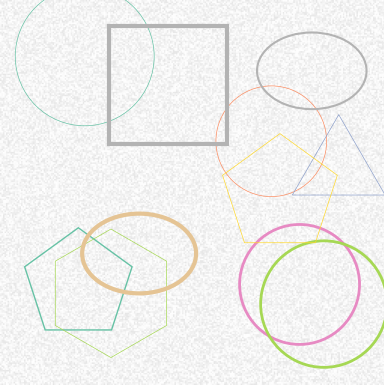[{"shape": "circle", "thickness": 0.5, "radius": 0.9, "center": [0.22, 0.854]}, {"shape": "pentagon", "thickness": 1, "radius": 0.73, "center": [0.204, 0.262]}, {"shape": "circle", "thickness": 0.5, "radius": 0.72, "center": [0.705, 0.633]}, {"shape": "triangle", "thickness": 0.5, "radius": 0.7, "center": [0.88, 0.563]}, {"shape": "circle", "thickness": 2, "radius": 0.78, "center": [0.778, 0.261]}, {"shape": "circle", "thickness": 2, "radius": 0.82, "center": [0.841, 0.21]}, {"shape": "hexagon", "thickness": 0.5, "radius": 0.83, "center": [0.288, 0.238]}, {"shape": "pentagon", "thickness": 0.5, "radius": 0.78, "center": [0.727, 0.496]}, {"shape": "oval", "thickness": 3, "radius": 0.74, "center": [0.361, 0.342]}, {"shape": "square", "thickness": 3, "radius": 0.76, "center": [0.436, 0.779]}, {"shape": "oval", "thickness": 1.5, "radius": 0.71, "center": [0.81, 0.816]}]